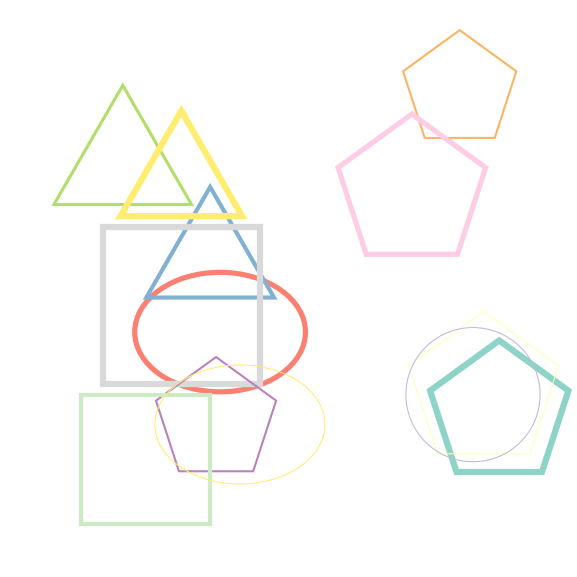[{"shape": "pentagon", "thickness": 3, "radius": 0.63, "center": [0.864, 0.284]}, {"shape": "pentagon", "thickness": 0.5, "radius": 0.68, "center": [0.837, 0.324]}, {"shape": "circle", "thickness": 0.5, "radius": 0.58, "center": [0.819, 0.316]}, {"shape": "oval", "thickness": 2.5, "radius": 0.74, "center": [0.381, 0.424]}, {"shape": "triangle", "thickness": 2, "radius": 0.64, "center": [0.364, 0.548]}, {"shape": "pentagon", "thickness": 1, "radius": 0.52, "center": [0.796, 0.844]}, {"shape": "triangle", "thickness": 1.5, "radius": 0.69, "center": [0.213, 0.714]}, {"shape": "pentagon", "thickness": 2.5, "radius": 0.67, "center": [0.713, 0.667]}, {"shape": "square", "thickness": 3, "radius": 0.68, "center": [0.315, 0.47]}, {"shape": "pentagon", "thickness": 1, "radius": 0.55, "center": [0.374, 0.272]}, {"shape": "square", "thickness": 2, "radius": 0.56, "center": [0.252, 0.203]}, {"shape": "triangle", "thickness": 3, "radius": 0.61, "center": [0.314, 0.686]}, {"shape": "oval", "thickness": 0.5, "radius": 0.74, "center": [0.415, 0.264]}]